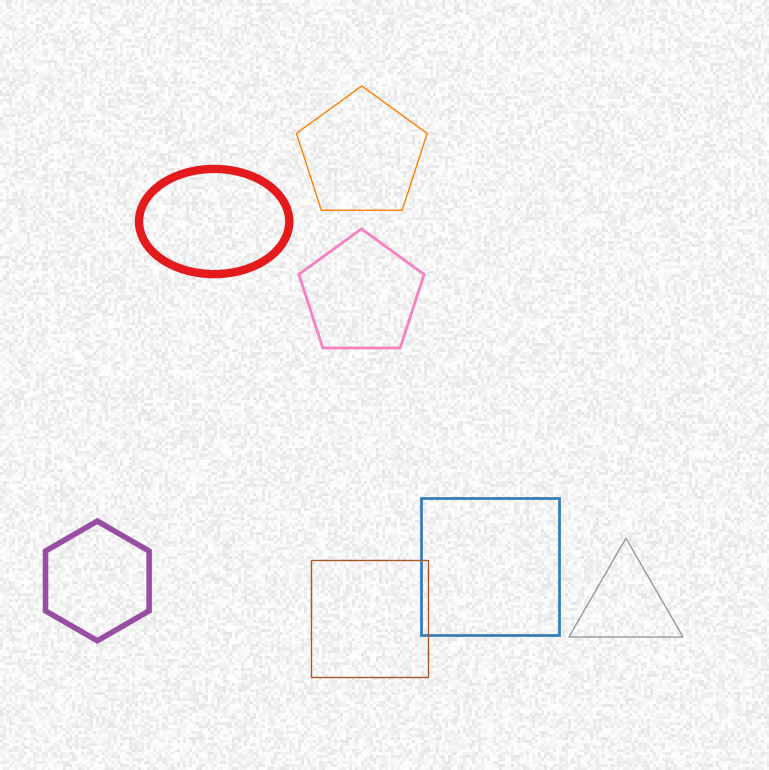[{"shape": "oval", "thickness": 3, "radius": 0.49, "center": [0.278, 0.712]}, {"shape": "square", "thickness": 1, "radius": 0.45, "center": [0.636, 0.264]}, {"shape": "hexagon", "thickness": 2, "radius": 0.39, "center": [0.126, 0.246]}, {"shape": "pentagon", "thickness": 0.5, "radius": 0.45, "center": [0.47, 0.799]}, {"shape": "square", "thickness": 0.5, "radius": 0.38, "center": [0.48, 0.197]}, {"shape": "pentagon", "thickness": 1, "radius": 0.43, "center": [0.469, 0.617]}, {"shape": "triangle", "thickness": 0.5, "radius": 0.43, "center": [0.813, 0.215]}]